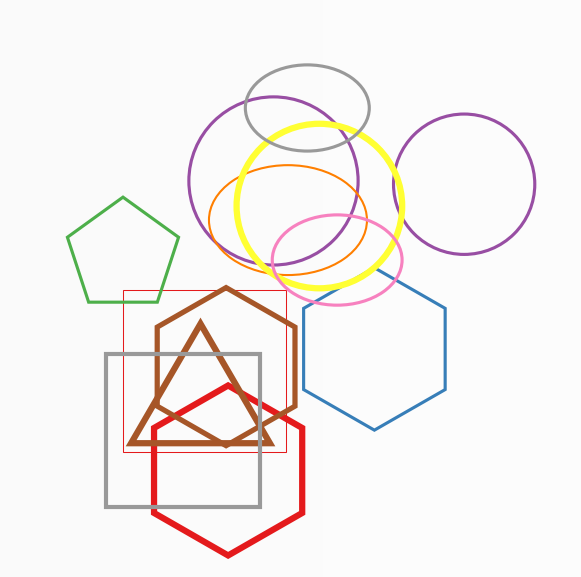[{"shape": "hexagon", "thickness": 3, "radius": 0.74, "center": [0.392, 0.184]}, {"shape": "square", "thickness": 0.5, "radius": 0.7, "center": [0.352, 0.357]}, {"shape": "hexagon", "thickness": 1.5, "radius": 0.7, "center": [0.644, 0.395]}, {"shape": "pentagon", "thickness": 1.5, "radius": 0.5, "center": [0.212, 0.557]}, {"shape": "circle", "thickness": 1.5, "radius": 0.73, "center": [0.471, 0.686]}, {"shape": "circle", "thickness": 1.5, "radius": 0.61, "center": [0.799, 0.68]}, {"shape": "oval", "thickness": 1, "radius": 0.68, "center": [0.495, 0.618]}, {"shape": "circle", "thickness": 3, "radius": 0.71, "center": [0.549, 0.642]}, {"shape": "hexagon", "thickness": 2.5, "radius": 0.68, "center": [0.389, 0.364]}, {"shape": "triangle", "thickness": 3, "radius": 0.69, "center": [0.345, 0.301]}, {"shape": "oval", "thickness": 1.5, "radius": 0.56, "center": [0.58, 0.549]}, {"shape": "oval", "thickness": 1.5, "radius": 0.53, "center": [0.529, 0.812]}, {"shape": "square", "thickness": 2, "radius": 0.66, "center": [0.315, 0.253]}]